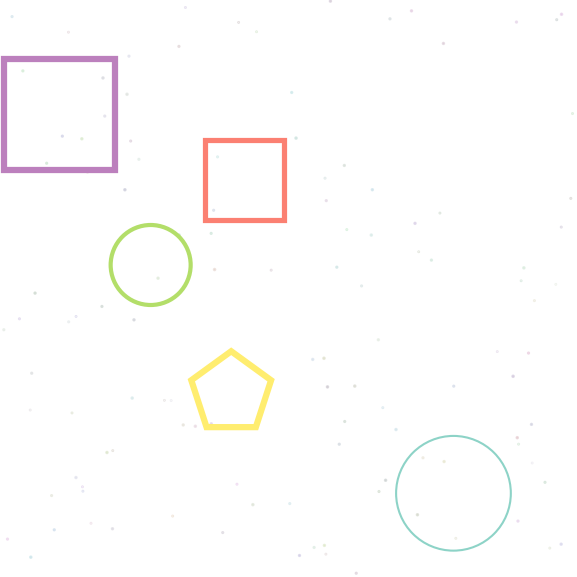[{"shape": "circle", "thickness": 1, "radius": 0.5, "center": [0.785, 0.145]}, {"shape": "square", "thickness": 2.5, "radius": 0.34, "center": [0.423, 0.687]}, {"shape": "circle", "thickness": 2, "radius": 0.35, "center": [0.261, 0.54]}, {"shape": "square", "thickness": 3, "radius": 0.48, "center": [0.103, 0.801]}, {"shape": "pentagon", "thickness": 3, "radius": 0.36, "center": [0.4, 0.318]}]